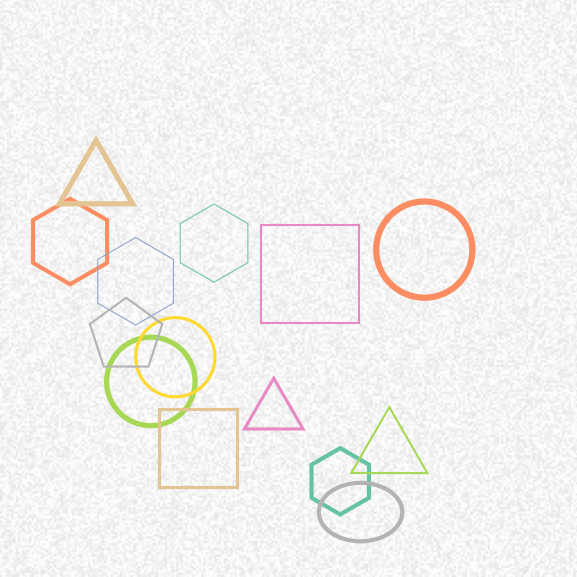[{"shape": "hexagon", "thickness": 2, "radius": 0.29, "center": [0.589, 0.166]}, {"shape": "hexagon", "thickness": 0.5, "radius": 0.34, "center": [0.371, 0.578]}, {"shape": "circle", "thickness": 3, "radius": 0.42, "center": [0.735, 0.567]}, {"shape": "hexagon", "thickness": 2, "radius": 0.37, "center": [0.121, 0.581]}, {"shape": "hexagon", "thickness": 0.5, "radius": 0.38, "center": [0.235, 0.512]}, {"shape": "square", "thickness": 1, "radius": 0.42, "center": [0.537, 0.524]}, {"shape": "triangle", "thickness": 1.5, "radius": 0.29, "center": [0.474, 0.286]}, {"shape": "triangle", "thickness": 1, "radius": 0.38, "center": [0.674, 0.218]}, {"shape": "circle", "thickness": 2.5, "radius": 0.38, "center": [0.261, 0.339]}, {"shape": "circle", "thickness": 1.5, "radius": 0.34, "center": [0.304, 0.381]}, {"shape": "triangle", "thickness": 2.5, "radius": 0.37, "center": [0.166, 0.683]}, {"shape": "square", "thickness": 1.5, "radius": 0.34, "center": [0.343, 0.224]}, {"shape": "pentagon", "thickness": 1, "radius": 0.33, "center": [0.218, 0.418]}, {"shape": "oval", "thickness": 2, "radius": 0.36, "center": [0.624, 0.112]}]